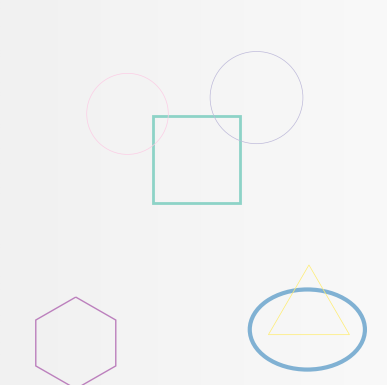[{"shape": "square", "thickness": 2, "radius": 0.57, "center": [0.507, 0.585]}, {"shape": "circle", "thickness": 0.5, "radius": 0.6, "center": [0.662, 0.747]}, {"shape": "oval", "thickness": 3, "radius": 0.74, "center": [0.793, 0.144]}, {"shape": "circle", "thickness": 0.5, "radius": 0.53, "center": [0.329, 0.704]}, {"shape": "hexagon", "thickness": 1, "radius": 0.6, "center": [0.196, 0.109]}, {"shape": "triangle", "thickness": 0.5, "radius": 0.6, "center": [0.797, 0.191]}]